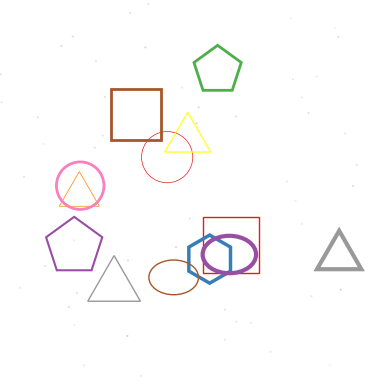[{"shape": "square", "thickness": 1, "radius": 0.37, "center": [0.6, 0.364]}, {"shape": "circle", "thickness": 0.5, "radius": 0.33, "center": [0.434, 0.592]}, {"shape": "hexagon", "thickness": 2.5, "radius": 0.31, "center": [0.545, 0.327]}, {"shape": "pentagon", "thickness": 2, "radius": 0.32, "center": [0.565, 0.818]}, {"shape": "oval", "thickness": 3, "radius": 0.35, "center": [0.596, 0.339]}, {"shape": "pentagon", "thickness": 1.5, "radius": 0.38, "center": [0.193, 0.36]}, {"shape": "triangle", "thickness": 0.5, "radius": 0.3, "center": [0.206, 0.494]}, {"shape": "triangle", "thickness": 1, "radius": 0.34, "center": [0.488, 0.639]}, {"shape": "oval", "thickness": 1, "radius": 0.32, "center": [0.451, 0.28]}, {"shape": "square", "thickness": 2, "radius": 0.33, "center": [0.353, 0.702]}, {"shape": "circle", "thickness": 2, "radius": 0.31, "center": [0.208, 0.518]}, {"shape": "triangle", "thickness": 3, "radius": 0.33, "center": [0.881, 0.334]}, {"shape": "triangle", "thickness": 1, "radius": 0.4, "center": [0.296, 0.257]}]